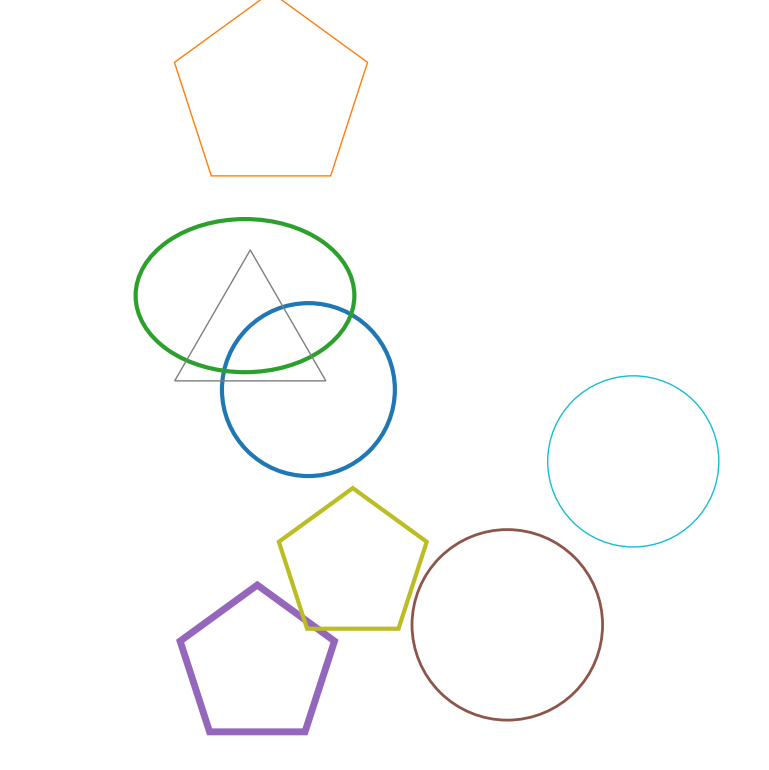[{"shape": "circle", "thickness": 1.5, "radius": 0.56, "center": [0.401, 0.494]}, {"shape": "pentagon", "thickness": 0.5, "radius": 0.66, "center": [0.352, 0.878]}, {"shape": "oval", "thickness": 1.5, "radius": 0.71, "center": [0.318, 0.616]}, {"shape": "pentagon", "thickness": 2.5, "radius": 0.53, "center": [0.334, 0.135]}, {"shape": "circle", "thickness": 1, "radius": 0.62, "center": [0.659, 0.188]}, {"shape": "triangle", "thickness": 0.5, "radius": 0.57, "center": [0.325, 0.562]}, {"shape": "pentagon", "thickness": 1.5, "radius": 0.5, "center": [0.458, 0.265]}, {"shape": "circle", "thickness": 0.5, "radius": 0.56, "center": [0.822, 0.401]}]